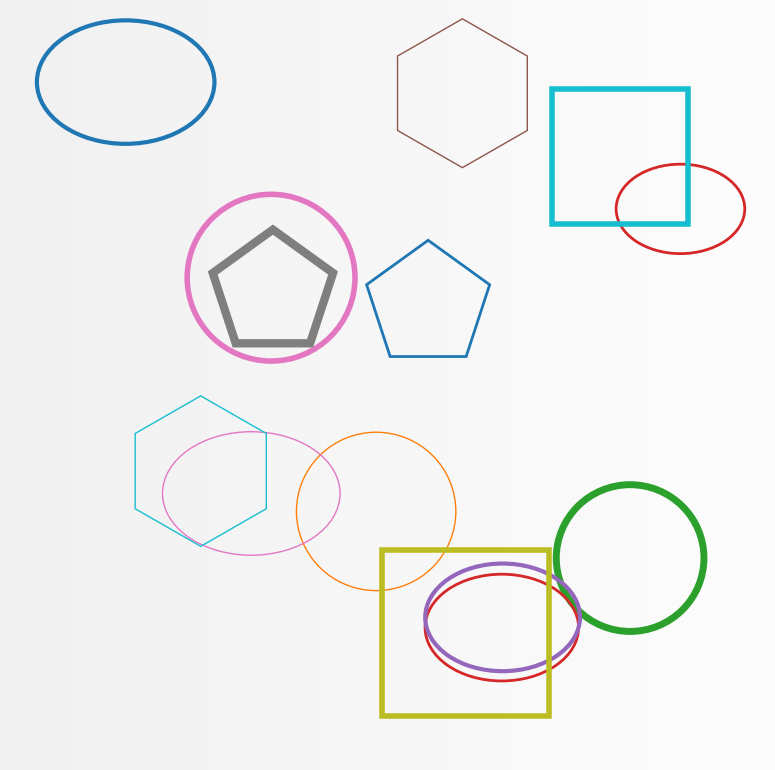[{"shape": "oval", "thickness": 1.5, "radius": 0.57, "center": [0.162, 0.893]}, {"shape": "pentagon", "thickness": 1, "radius": 0.42, "center": [0.552, 0.604]}, {"shape": "circle", "thickness": 0.5, "radius": 0.51, "center": [0.485, 0.336]}, {"shape": "circle", "thickness": 2.5, "radius": 0.48, "center": [0.813, 0.275]}, {"shape": "oval", "thickness": 1, "radius": 0.41, "center": [0.878, 0.729]}, {"shape": "oval", "thickness": 1, "radius": 0.5, "center": [0.648, 0.185]}, {"shape": "oval", "thickness": 1.5, "radius": 0.5, "center": [0.649, 0.198]}, {"shape": "hexagon", "thickness": 0.5, "radius": 0.48, "center": [0.597, 0.879]}, {"shape": "oval", "thickness": 0.5, "radius": 0.57, "center": [0.324, 0.359]}, {"shape": "circle", "thickness": 2, "radius": 0.54, "center": [0.35, 0.639]}, {"shape": "pentagon", "thickness": 3, "radius": 0.41, "center": [0.352, 0.62]}, {"shape": "square", "thickness": 2, "radius": 0.54, "center": [0.601, 0.178]}, {"shape": "hexagon", "thickness": 0.5, "radius": 0.49, "center": [0.259, 0.388]}, {"shape": "square", "thickness": 2, "radius": 0.44, "center": [0.8, 0.797]}]